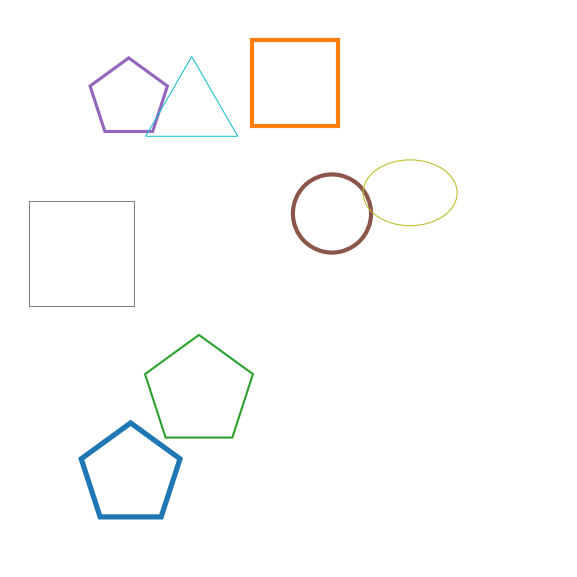[{"shape": "pentagon", "thickness": 2.5, "radius": 0.45, "center": [0.226, 0.177]}, {"shape": "square", "thickness": 2, "radius": 0.37, "center": [0.512, 0.856]}, {"shape": "pentagon", "thickness": 1, "radius": 0.49, "center": [0.345, 0.321]}, {"shape": "pentagon", "thickness": 1.5, "radius": 0.35, "center": [0.223, 0.828]}, {"shape": "circle", "thickness": 2, "radius": 0.34, "center": [0.575, 0.629]}, {"shape": "square", "thickness": 0.5, "radius": 0.45, "center": [0.14, 0.56]}, {"shape": "oval", "thickness": 0.5, "radius": 0.41, "center": [0.71, 0.665]}, {"shape": "triangle", "thickness": 0.5, "radius": 0.46, "center": [0.332, 0.809]}]